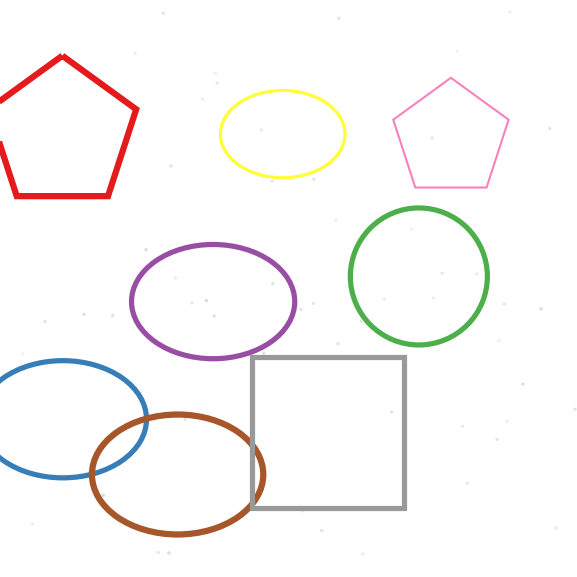[{"shape": "pentagon", "thickness": 3, "radius": 0.67, "center": [0.108, 0.768]}, {"shape": "oval", "thickness": 2.5, "radius": 0.72, "center": [0.109, 0.273]}, {"shape": "circle", "thickness": 2.5, "radius": 0.59, "center": [0.725, 0.52]}, {"shape": "oval", "thickness": 2.5, "radius": 0.71, "center": [0.369, 0.477]}, {"shape": "oval", "thickness": 1.5, "radius": 0.54, "center": [0.49, 0.767]}, {"shape": "oval", "thickness": 3, "radius": 0.74, "center": [0.308, 0.177]}, {"shape": "pentagon", "thickness": 1, "radius": 0.53, "center": [0.781, 0.759]}, {"shape": "square", "thickness": 2.5, "radius": 0.66, "center": [0.568, 0.251]}]